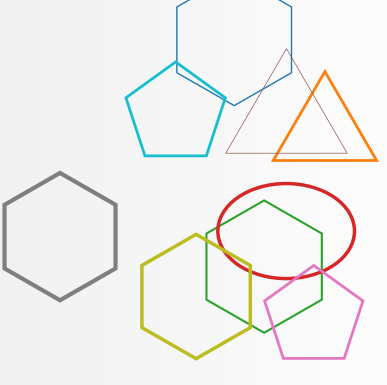[{"shape": "hexagon", "thickness": 1, "radius": 0.85, "center": [0.604, 0.896]}, {"shape": "triangle", "thickness": 2, "radius": 0.77, "center": [0.839, 0.66]}, {"shape": "hexagon", "thickness": 1.5, "radius": 0.86, "center": [0.682, 0.308]}, {"shape": "oval", "thickness": 2.5, "radius": 0.88, "center": [0.738, 0.4]}, {"shape": "triangle", "thickness": 0.5, "radius": 0.91, "center": [0.739, 0.693]}, {"shape": "pentagon", "thickness": 2, "radius": 0.67, "center": [0.81, 0.177]}, {"shape": "hexagon", "thickness": 3, "radius": 0.83, "center": [0.155, 0.385]}, {"shape": "hexagon", "thickness": 2.5, "radius": 0.81, "center": [0.506, 0.23]}, {"shape": "pentagon", "thickness": 2, "radius": 0.67, "center": [0.453, 0.704]}]